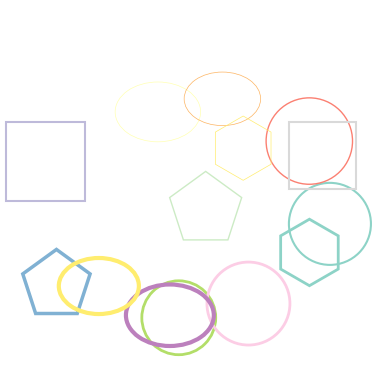[{"shape": "circle", "thickness": 1.5, "radius": 0.53, "center": [0.857, 0.419]}, {"shape": "hexagon", "thickness": 2, "radius": 0.43, "center": [0.804, 0.344]}, {"shape": "oval", "thickness": 0.5, "radius": 0.55, "center": [0.41, 0.709]}, {"shape": "square", "thickness": 1.5, "radius": 0.51, "center": [0.118, 0.582]}, {"shape": "circle", "thickness": 1, "radius": 0.56, "center": [0.803, 0.634]}, {"shape": "pentagon", "thickness": 2.5, "radius": 0.46, "center": [0.147, 0.26]}, {"shape": "oval", "thickness": 0.5, "radius": 0.5, "center": [0.578, 0.743]}, {"shape": "circle", "thickness": 2, "radius": 0.48, "center": [0.464, 0.175]}, {"shape": "circle", "thickness": 2, "radius": 0.54, "center": [0.645, 0.212]}, {"shape": "square", "thickness": 1.5, "radius": 0.43, "center": [0.839, 0.596]}, {"shape": "oval", "thickness": 3, "radius": 0.57, "center": [0.441, 0.181]}, {"shape": "pentagon", "thickness": 1, "radius": 0.49, "center": [0.534, 0.456]}, {"shape": "oval", "thickness": 3, "radius": 0.52, "center": [0.257, 0.257]}, {"shape": "hexagon", "thickness": 0.5, "radius": 0.42, "center": [0.632, 0.615]}]